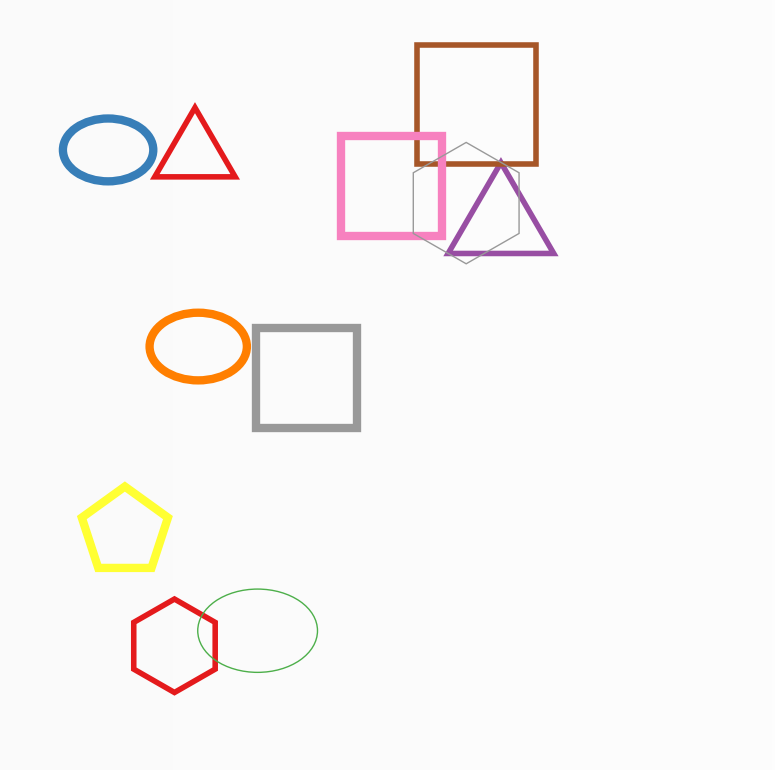[{"shape": "hexagon", "thickness": 2, "radius": 0.3, "center": [0.225, 0.161]}, {"shape": "triangle", "thickness": 2, "radius": 0.3, "center": [0.252, 0.8]}, {"shape": "oval", "thickness": 3, "radius": 0.29, "center": [0.139, 0.805]}, {"shape": "oval", "thickness": 0.5, "radius": 0.39, "center": [0.332, 0.181]}, {"shape": "triangle", "thickness": 2, "radius": 0.39, "center": [0.646, 0.71]}, {"shape": "oval", "thickness": 3, "radius": 0.31, "center": [0.256, 0.55]}, {"shape": "pentagon", "thickness": 3, "radius": 0.29, "center": [0.161, 0.31]}, {"shape": "square", "thickness": 2, "radius": 0.39, "center": [0.615, 0.864]}, {"shape": "square", "thickness": 3, "radius": 0.32, "center": [0.505, 0.758]}, {"shape": "square", "thickness": 3, "radius": 0.32, "center": [0.395, 0.509]}, {"shape": "hexagon", "thickness": 0.5, "radius": 0.39, "center": [0.602, 0.736]}]